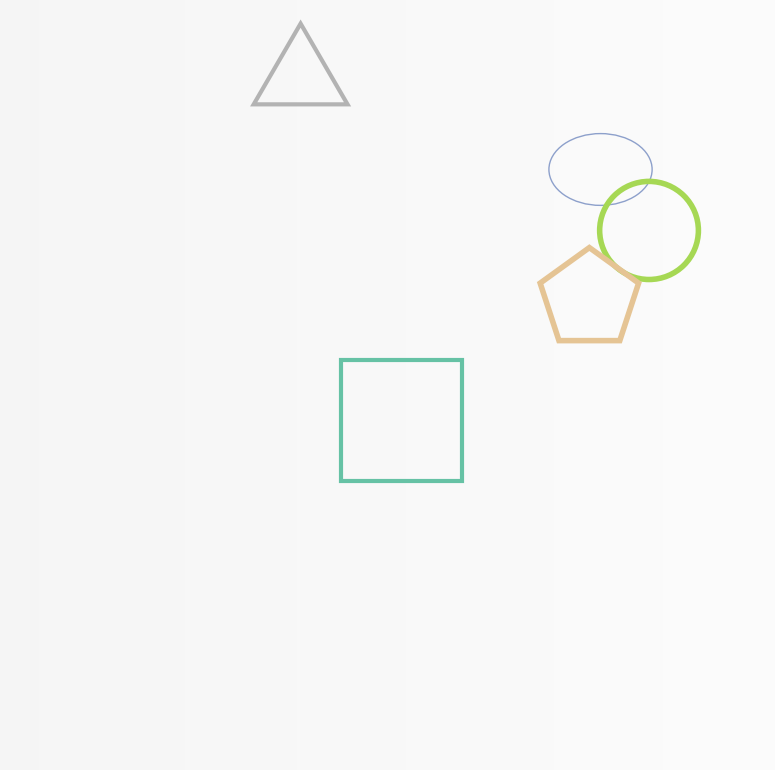[{"shape": "square", "thickness": 1.5, "radius": 0.39, "center": [0.518, 0.454]}, {"shape": "oval", "thickness": 0.5, "radius": 0.33, "center": [0.775, 0.78]}, {"shape": "circle", "thickness": 2, "radius": 0.32, "center": [0.837, 0.701]}, {"shape": "pentagon", "thickness": 2, "radius": 0.33, "center": [0.76, 0.612]}, {"shape": "triangle", "thickness": 1.5, "radius": 0.35, "center": [0.388, 0.899]}]